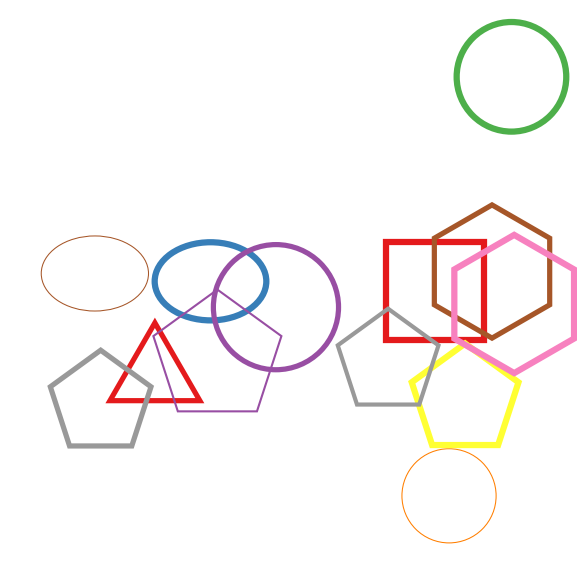[{"shape": "triangle", "thickness": 2.5, "radius": 0.45, "center": [0.268, 0.35]}, {"shape": "square", "thickness": 3, "radius": 0.42, "center": [0.753, 0.495]}, {"shape": "oval", "thickness": 3, "radius": 0.48, "center": [0.365, 0.512]}, {"shape": "circle", "thickness": 3, "radius": 0.47, "center": [0.886, 0.866]}, {"shape": "circle", "thickness": 2.5, "radius": 0.54, "center": [0.478, 0.467]}, {"shape": "pentagon", "thickness": 1, "radius": 0.58, "center": [0.376, 0.381]}, {"shape": "circle", "thickness": 0.5, "radius": 0.41, "center": [0.778, 0.141]}, {"shape": "pentagon", "thickness": 3, "radius": 0.49, "center": [0.805, 0.307]}, {"shape": "oval", "thickness": 0.5, "radius": 0.46, "center": [0.164, 0.526]}, {"shape": "hexagon", "thickness": 2.5, "radius": 0.58, "center": [0.852, 0.529]}, {"shape": "hexagon", "thickness": 3, "radius": 0.6, "center": [0.89, 0.473]}, {"shape": "pentagon", "thickness": 2, "radius": 0.46, "center": [0.672, 0.373]}, {"shape": "pentagon", "thickness": 2.5, "radius": 0.46, "center": [0.174, 0.301]}]